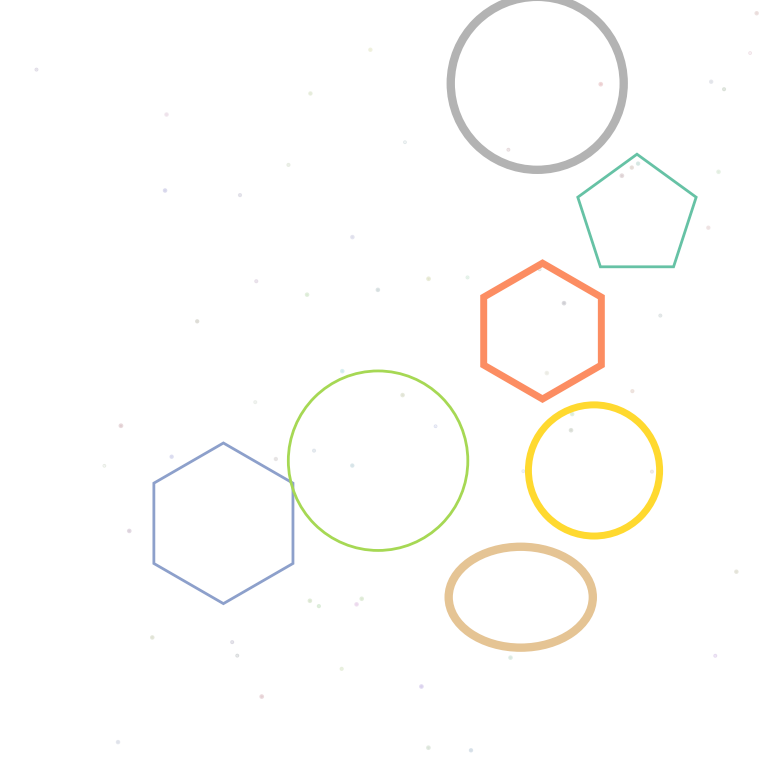[{"shape": "pentagon", "thickness": 1, "radius": 0.4, "center": [0.827, 0.719]}, {"shape": "hexagon", "thickness": 2.5, "radius": 0.44, "center": [0.705, 0.57]}, {"shape": "hexagon", "thickness": 1, "radius": 0.52, "center": [0.29, 0.32]}, {"shape": "circle", "thickness": 1, "radius": 0.58, "center": [0.491, 0.402]}, {"shape": "circle", "thickness": 2.5, "radius": 0.43, "center": [0.771, 0.389]}, {"shape": "oval", "thickness": 3, "radius": 0.47, "center": [0.676, 0.224]}, {"shape": "circle", "thickness": 3, "radius": 0.56, "center": [0.698, 0.892]}]